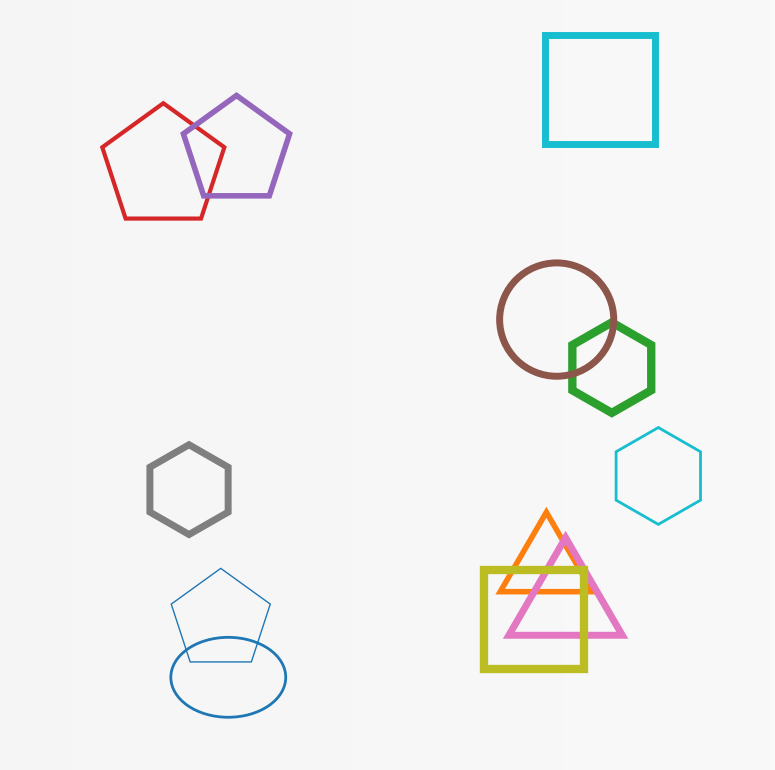[{"shape": "pentagon", "thickness": 0.5, "radius": 0.34, "center": [0.285, 0.195]}, {"shape": "oval", "thickness": 1, "radius": 0.37, "center": [0.295, 0.12]}, {"shape": "triangle", "thickness": 2, "radius": 0.34, "center": [0.705, 0.266]}, {"shape": "hexagon", "thickness": 3, "radius": 0.29, "center": [0.789, 0.523]}, {"shape": "pentagon", "thickness": 1.5, "radius": 0.41, "center": [0.211, 0.783]}, {"shape": "pentagon", "thickness": 2, "radius": 0.36, "center": [0.305, 0.804]}, {"shape": "circle", "thickness": 2.5, "radius": 0.37, "center": [0.718, 0.585]}, {"shape": "triangle", "thickness": 2.5, "radius": 0.42, "center": [0.73, 0.217]}, {"shape": "hexagon", "thickness": 2.5, "radius": 0.29, "center": [0.244, 0.364]}, {"shape": "square", "thickness": 3, "radius": 0.32, "center": [0.689, 0.196]}, {"shape": "square", "thickness": 2.5, "radius": 0.36, "center": [0.775, 0.884]}, {"shape": "hexagon", "thickness": 1, "radius": 0.31, "center": [0.849, 0.382]}]